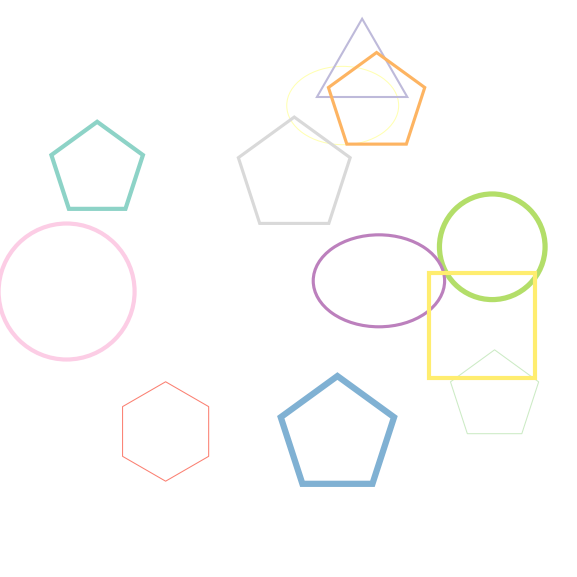[{"shape": "pentagon", "thickness": 2, "radius": 0.42, "center": [0.168, 0.705]}, {"shape": "oval", "thickness": 0.5, "radius": 0.48, "center": [0.593, 0.816]}, {"shape": "triangle", "thickness": 1, "radius": 0.45, "center": [0.627, 0.876]}, {"shape": "hexagon", "thickness": 0.5, "radius": 0.43, "center": [0.287, 0.252]}, {"shape": "pentagon", "thickness": 3, "radius": 0.52, "center": [0.584, 0.245]}, {"shape": "pentagon", "thickness": 1.5, "radius": 0.44, "center": [0.652, 0.821]}, {"shape": "circle", "thickness": 2.5, "radius": 0.46, "center": [0.852, 0.572]}, {"shape": "circle", "thickness": 2, "radius": 0.59, "center": [0.115, 0.494]}, {"shape": "pentagon", "thickness": 1.5, "radius": 0.51, "center": [0.51, 0.695]}, {"shape": "oval", "thickness": 1.5, "radius": 0.57, "center": [0.656, 0.513]}, {"shape": "pentagon", "thickness": 0.5, "radius": 0.4, "center": [0.856, 0.313]}, {"shape": "square", "thickness": 2, "radius": 0.46, "center": [0.835, 0.435]}]